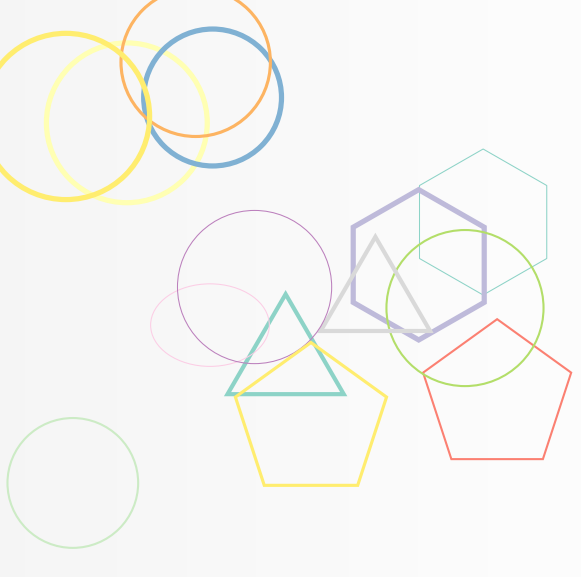[{"shape": "hexagon", "thickness": 0.5, "radius": 0.63, "center": [0.831, 0.615]}, {"shape": "triangle", "thickness": 2, "radius": 0.58, "center": [0.491, 0.374]}, {"shape": "circle", "thickness": 2.5, "radius": 0.69, "center": [0.218, 0.786]}, {"shape": "hexagon", "thickness": 2.5, "radius": 0.65, "center": [0.72, 0.541]}, {"shape": "pentagon", "thickness": 1, "radius": 0.67, "center": [0.855, 0.312]}, {"shape": "circle", "thickness": 2.5, "radius": 0.59, "center": [0.366, 0.83]}, {"shape": "circle", "thickness": 1.5, "radius": 0.64, "center": [0.337, 0.891]}, {"shape": "circle", "thickness": 1, "radius": 0.68, "center": [0.8, 0.466]}, {"shape": "oval", "thickness": 0.5, "radius": 0.51, "center": [0.361, 0.436]}, {"shape": "triangle", "thickness": 2, "radius": 0.54, "center": [0.646, 0.48]}, {"shape": "circle", "thickness": 0.5, "radius": 0.66, "center": [0.438, 0.502]}, {"shape": "circle", "thickness": 1, "radius": 0.56, "center": [0.125, 0.163]}, {"shape": "circle", "thickness": 2.5, "radius": 0.72, "center": [0.113, 0.797]}, {"shape": "pentagon", "thickness": 1.5, "radius": 0.68, "center": [0.535, 0.269]}]